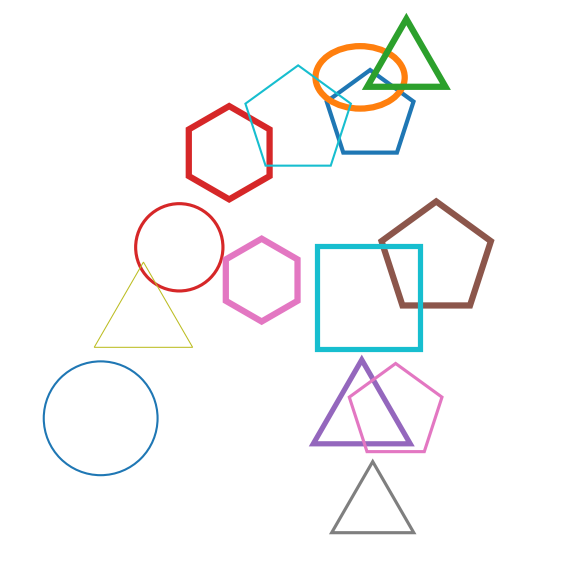[{"shape": "circle", "thickness": 1, "radius": 0.49, "center": [0.174, 0.275]}, {"shape": "pentagon", "thickness": 2, "radius": 0.4, "center": [0.641, 0.799]}, {"shape": "oval", "thickness": 3, "radius": 0.39, "center": [0.624, 0.865]}, {"shape": "triangle", "thickness": 3, "radius": 0.39, "center": [0.704, 0.888]}, {"shape": "circle", "thickness": 1.5, "radius": 0.38, "center": [0.31, 0.571]}, {"shape": "hexagon", "thickness": 3, "radius": 0.4, "center": [0.397, 0.735]}, {"shape": "triangle", "thickness": 2.5, "radius": 0.48, "center": [0.626, 0.279]}, {"shape": "pentagon", "thickness": 3, "radius": 0.5, "center": [0.755, 0.551]}, {"shape": "pentagon", "thickness": 1.5, "radius": 0.42, "center": [0.685, 0.285]}, {"shape": "hexagon", "thickness": 3, "radius": 0.36, "center": [0.453, 0.514]}, {"shape": "triangle", "thickness": 1.5, "radius": 0.41, "center": [0.645, 0.118]}, {"shape": "triangle", "thickness": 0.5, "radius": 0.49, "center": [0.248, 0.447]}, {"shape": "square", "thickness": 2.5, "radius": 0.44, "center": [0.638, 0.484]}, {"shape": "pentagon", "thickness": 1, "radius": 0.48, "center": [0.516, 0.79]}]